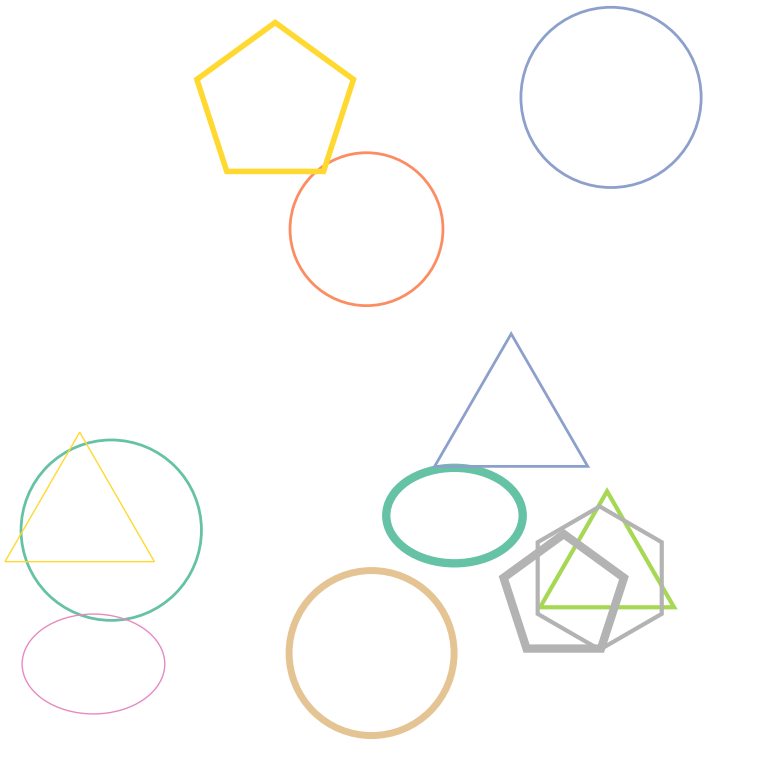[{"shape": "circle", "thickness": 1, "radius": 0.59, "center": [0.144, 0.311]}, {"shape": "oval", "thickness": 3, "radius": 0.44, "center": [0.59, 0.33]}, {"shape": "circle", "thickness": 1, "radius": 0.5, "center": [0.476, 0.702]}, {"shape": "triangle", "thickness": 1, "radius": 0.57, "center": [0.664, 0.452]}, {"shape": "circle", "thickness": 1, "radius": 0.59, "center": [0.794, 0.874]}, {"shape": "oval", "thickness": 0.5, "radius": 0.46, "center": [0.121, 0.138]}, {"shape": "triangle", "thickness": 1.5, "radius": 0.5, "center": [0.788, 0.262]}, {"shape": "pentagon", "thickness": 2, "radius": 0.53, "center": [0.357, 0.864]}, {"shape": "triangle", "thickness": 0.5, "radius": 0.56, "center": [0.104, 0.327]}, {"shape": "circle", "thickness": 2.5, "radius": 0.54, "center": [0.483, 0.152]}, {"shape": "pentagon", "thickness": 3, "radius": 0.41, "center": [0.732, 0.224]}, {"shape": "hexagon", "thickness": 1.5, "radius": 0.47, "center": [0.779, 0.249]}]